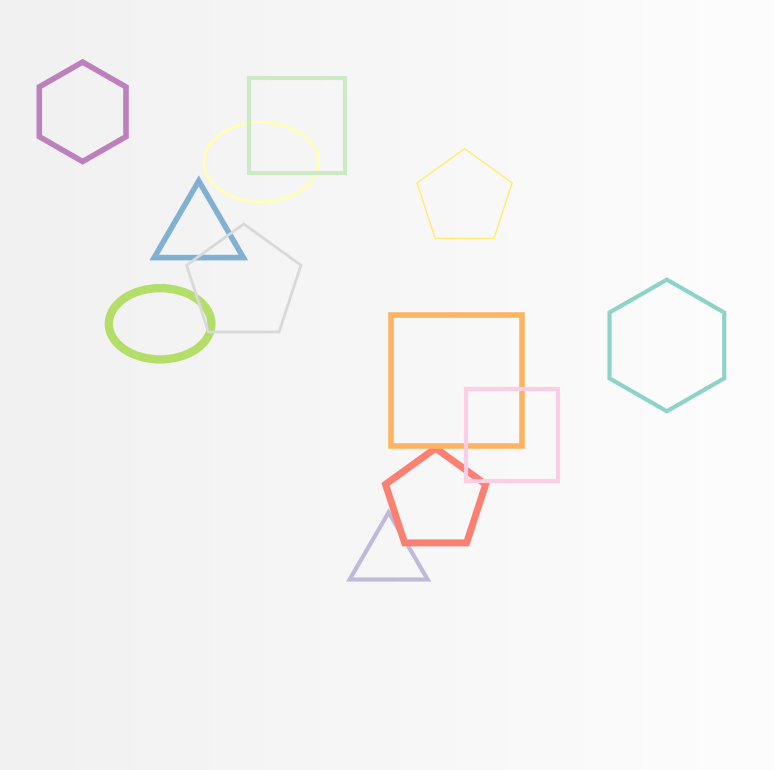[{"shape": "hexagon", "thickness": 1.5, "radius": 0.43, "center": [0.86, 0.551]}, {"shape": "oval", "thickness": 1, "radius": 0.37, "center": [0.337, 0.789]}, {"shape": "triangle", "thickness": 1.5, "radius": 0.29, "center": [0.501, 0.276]}, {"shape": "pentagon", "thickness": 2.5, "radius": 0.34, "center": [0.562, 0.35]}, {"shape": "triangle", "thickness": 2, "radius": 0.33, "center": [0.256, 0.699]}, {"shape": "square", "thickness": 2, "radius": 0.42, "center": [0.589, 0.506]}, {"shape": "oval", "thickness": 3, "radius": 0.33, "center": [0.207, 0.58]}, {"shape": "square", "thickness": 1.5, "radius": 0.3, "center": [0.66, 0.435]}, {"shape": "pentagon", "thickness": 1, "radius": 0.39, "center": [0.315, 0.632]}, {"shape": "hexagon", "thickness": 2, "radius": 0.32, "center": [0.107, 0.855]}, {"shape": "square", "thickness": 1.5, "radius": 0.31, "center": [0.384, 0.837]}, {"shape": "pentagon", "thickness": 0.5, "radius": 0.32, "center": [0.599, 0.742]}]